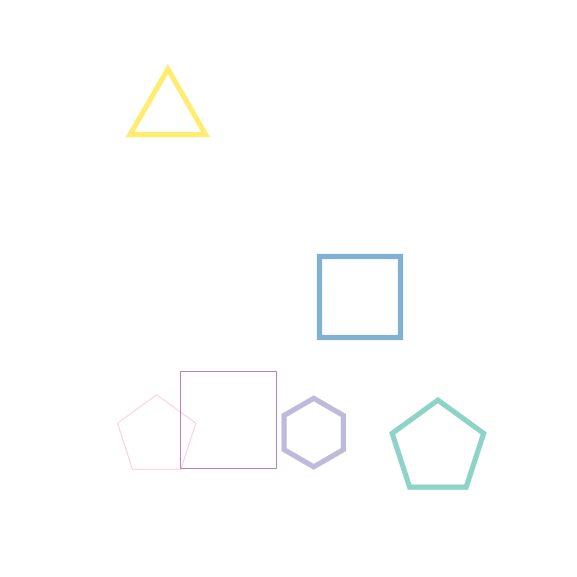[{"shape": "pentagon", "thickness": 2.5, "radius": 0.42, "center": [0.758, 0.223]}, {"shape": "hexagon", "thickness": 2.5, "radius": 0.3, "center": [0.543, 0.25]}, {"shape": "square", "thickness": 2.5, "radius": 0.35, "center": [0.622, 0.486]}, {"shape": "pentagon", "thickness": 0.5, "radius": 0.36, "center": [0.271, 0.244]}, {"shape": "square", "thickness": 0.5, "radius": 0.42, "center": [0.395, 0.273]}, {"shape": "triangle", "thickness": 2.5, "radius": 0.38, "center": [0.291, 0.804]}]